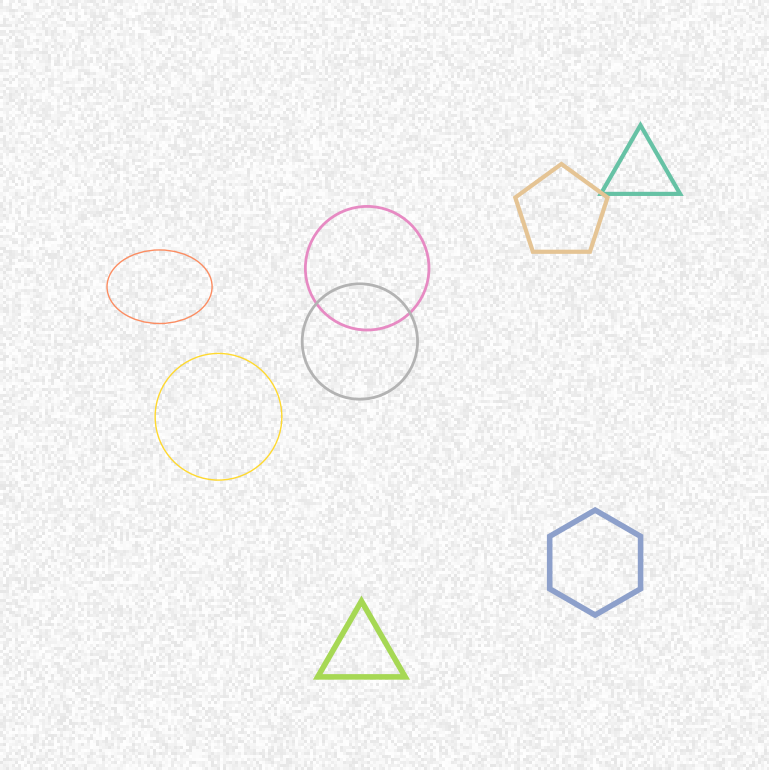[{"shape": "triangle", "thickness": 1.5, "radius": 0.3, "center": [0.832, 0.778]}, {"shape": "oval", "thickness": 0.5, "radius": 0.34, "center": [0.207, 0.628]}, {"shape": "hexagon", "thickness": 2, "radius": 0.34, "center": [0.773, 0.269]}, {"shape": "circle", "thickness": 1, "radius": 0.4, "center": [0.477, 0.652]}, {"shape": "triangle", "thickness": 2, "radius": 0.33, "center": [0.469, 0.154]}, {"shape": "circle", "thickness": 0.5, "radius": 0.41, "center": [0.284, 0.459]}, {"shape": "pentagon", "thickness": 1.5, "radius": 0.32, "center": [0.729, 0.724]}, {"shape": "circle", "thickness": 1, "radius": 0.37, "center": [0.467, 0.556]}]